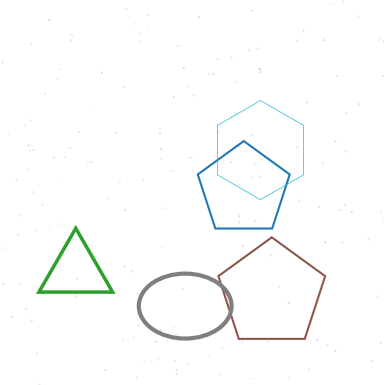[{"shape": "pentagon", "thickness": 1.5, "radius": 0.63, "center": [0.633, 0.508]}, {"shape": "triangle", "thickness": 2.5, "radius": 0.55, "center": [0.197, 0.297]}, {"shape": "pentagon", "thickness": 1.5, "radius": 0.73, "center": [0.706, 0.238]}, {"shape": "oval", "thickness": 3, "radius": 0.6, "center": [0.481, 0.205]}, {"shape": "hexagon", "thickness": 0.5, "radius": 0.64, "center": [0.677, 0.61]}]